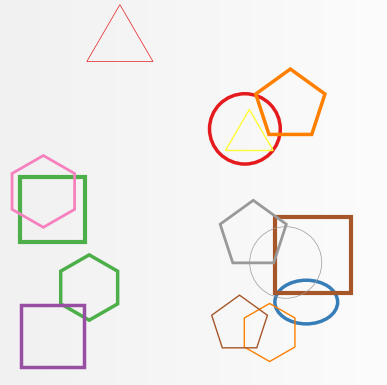[{"shape": "circle", "thickness": 2.5, "radius": 0.46, "center": [0.632, 0.665]}, {"shape": "triangle", "thickness": 0.5, "radius": 0.49, "center": [0.309, 0.889]}, {"shape": "oval", "thickness": 2.5, "radius": 0.41, "center": [0.79, 0.215]}, {"shape": "hexagon", "thickness": 2.5, "radius": 0.42, "center": [0.23, 0.253]}, {"shape": "square", "thickness": 3, "radius": 0.42, "center": [0.136, 0.456]}, {"shape": "square", "thickness": 2.5, "radius": 0.4, "center": [0.136, 0.127]}, {"shape": "pentagon", "thickness": 2.5, "radius": 0.47, "center": [0.749, 0.727]}, {"shape": "hexagon", "thickness": 1, "radius": 0.38, "center": [0.696, 0.136]}, {"shape": "triangle", "thickness": 1, "radius": 0.36, "center": [0.643, 0.645]}, {"shape": "pentagon", "thickness": 1, "radius": 0.38, "center": [0.618, 0.158]}, {"shape": "square", "thickness": 3, "radius": 0.49, "center": [0.807, 0.338]}, {"shape": "hexagon", "thickness": 2, "radius": 0.47, "center": [0.112, 0.503]}, {"shape": "circle", "thickness": 0.5, "radius": 0.46, "center": [0.737, 0.318]}, {"shape": "pentagon", "thickness": 2, "radius": 0.45, "center": [0.654, 0.39]}]